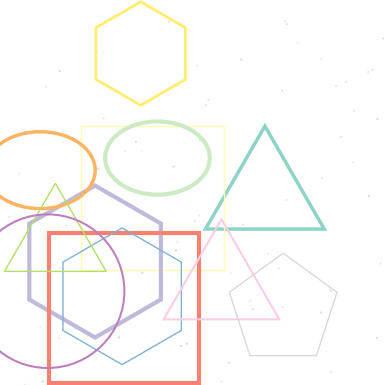[{"shape": "triangle", "thickness": 2.5, "radius": 0.89, "center": [0.688, 0.494]}, {"shape": "square", "thickness": 1, "radius": 0.93, "center": [0.395, 0.485]}, {"shape": "hexagon", "thickness": 3, "radius": 0.99, "center": [0.247, 0.321]}, {"shape": "square", "thickness": 3, "radius": 0.98, "center": [0.322, 0.2]}, {"shape": "hexagon", "thickness": 1, "radius": 0.89, "center": [0.317, 0.23]}, {"shape": "oval", "thickness": 2.5, "radius": 0.71, "center": [0.105, 0.558]}, {"shape": "triangle", "thickness": 1, "radius": 0.76, "center": [0.144, 0.371]}, {"shape": "triangle", "thickness": 1.5, "radius": 0.87, "center": [0.575, 0.257]}, {"shape": "pentagon", "thickness": 1, "radius": 0.73, "center": [0.736, 0.195]}, {"shape": "circle", "thickness": 1.5, "radius": 1.0, "center": [0.124, 0.244]}, {"shape": "oval", "thickness": 3, "radius": 0.68, "center": [0.409, 0.589]}, {"shape": "hexagon", "thickness": 2, "radius": 0.67, "center": [0.365, 0.861]}]